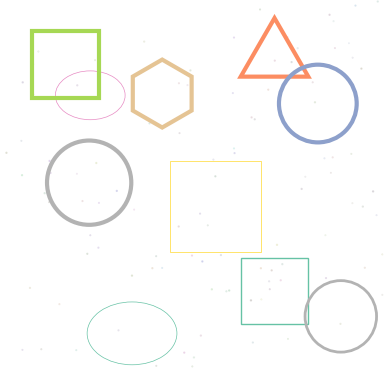[{"shape": "square", "thickness": 1, "radius": 0.43, "center": [0.713, 0.244]}, {"shape": "oval", "thickness": 0.5, "radius": 0.58, "center": [0.343, 0.134]}, {"shape": "triangle", "thickness": 3, "radius": 0.51, "center": [0.713, 0.852]}, {"shape": "circle", "thickness": 3, "radius": 0.5, "center": [0.826, 0.731]}, {"shape": "oval", "thickness": 0.5, "radius": 0.45, "center": [0.234, 0.752]}, {"shape": "square", "thickness": 3, "radius": 0.43, "center": [0.171, 0.833]}, {"shape": "square", "thickness": 0.5, "radius": 0.6, "center": [0.56, 0.464]}, {"shape": "hexagon", "thickness": 3, "radius": 0.44, "center": [0.421, 0.757]}, {"shape": "circle", "thickness": 3, "radius": 0.55, "center": [0.232, 0.526]}, {"shape": "circle", "thickness": 2, "radius": 0.46, "center": [0.885, 0.178]}]